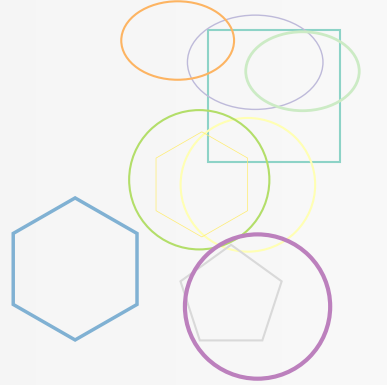[{"shape": "square", "thickness": 1.5, "radius": 0.85, "center": [0.707, 0.751]}, {"shape": "circle", "thickness": 1.5, "radius": 0.87, "center": [0.64, 0.52]}, {"shape": "oval", "thickness": 1, "radius": 0.87, "center": [0.659, 0.838]}, {"shape": "hexagon", "thickness": 2.5, "radius": 0.92, "center": [0.194, 0.301]}, {"shape": "oval", "thickness": 1.5, "radius": 0.73, "center": [0.458, 0.895]}, {"shape": "circle", "thickness": 1.5, "radius": 0.9, "center": [0.514, 0.533]}, {"shape": "pentagon", "thickness": 1.5, "radius": 0.69, "center": [0.596, 0.227]}, {"shape": "circle", "thickness": 3, "radius": 0.94, "center": [0.665, 0.204]}, {"shape": "oval", "thickness": 2, "radius": 0.73, "center": [0.781, 0.815]}, {"shape": "hexagon", "thickness": 0.5, "radius": 0.68, "center": [0.521, 0.521]}]